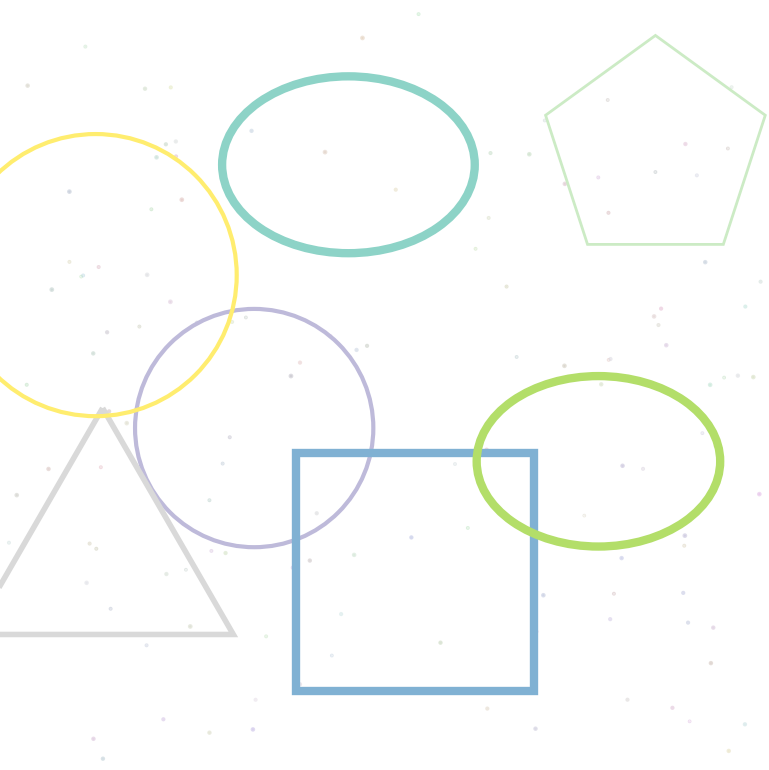[{"shape": "oval", "thickness": 3, "radius": 0.82, "center": [0.453, 0.786]}, {"shape": "circle", "thickness": 1.5, "radius": 0.77, "center": [0.33, 0.444]}, {"shape": "square", "thickness": 3, "radius": 0.77, "center": [0.539, 0.257]}, {"shape": "oval", "thickness": 3, "radius": 0.79, "center": [0.777, 0.401]}, {"shape": "triangle", "thickness": 2, "radius": 0.98, "center": [0.133, 0.274]}, {"shape": "pentagon", "thickness": 1, "radius": 0.75, "center": [0.851, 0.804]}, {"shape": "circle", "thickness": 1.5, "radius": 0.92, "center": [0.124, 0.643]}]